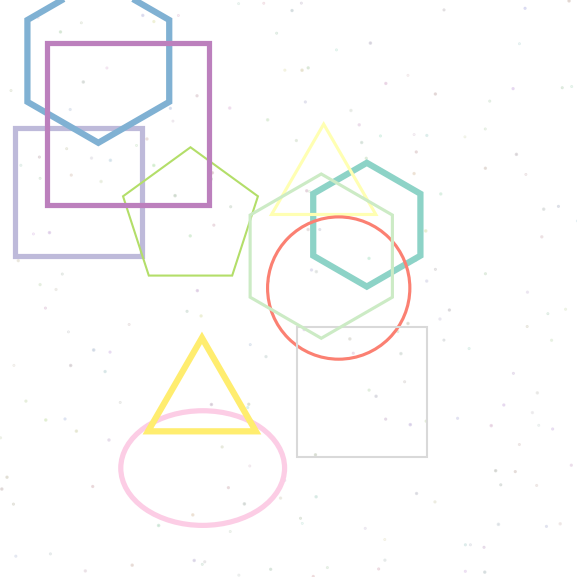[{"shape": "hexagon", "thickness": 3, "radius": 0.54, "center": [0.635, 0.61]}, {"shape": "triangle", "thickness": 1.5, "radius": 0.52, "center": [0.56, 0.68]}, {"shape": "square", "thickness": 2.5, "radius": 0.55, "center": [0.136, 0.667]}, {"shape": "circle", "thickness": 1.5, "radius": 0.62, "center": [0.587, 0.5]}, {"shape": "hexagon", "thickness": 3, "radius": 0.71, "center": [0.17, 0.894]}, {"shape": "pentagon", "thickness": 1, "radius": 0.61, "center": [0.33, 0.621]}, {"shape": "oval", "thickness": 2.5, "radius": 0.71, "center": [0.351, 0.189]}, {"shape": "square", "thickness": 1, "radius": 0.56, "center": [0.627, 0.32]}, {"shape": "square", "thickness": 2.5, "radius": 0.7, "center": [0.221, 0.784]}, {"shape": "hexagon", "thickness": 1.5, "radius": 0.71, "center": [0.556, 0.556]}, {"shape": "triangle", "thickness": 3, "radius": 0.54, "center": [0.35, 0.306]}]